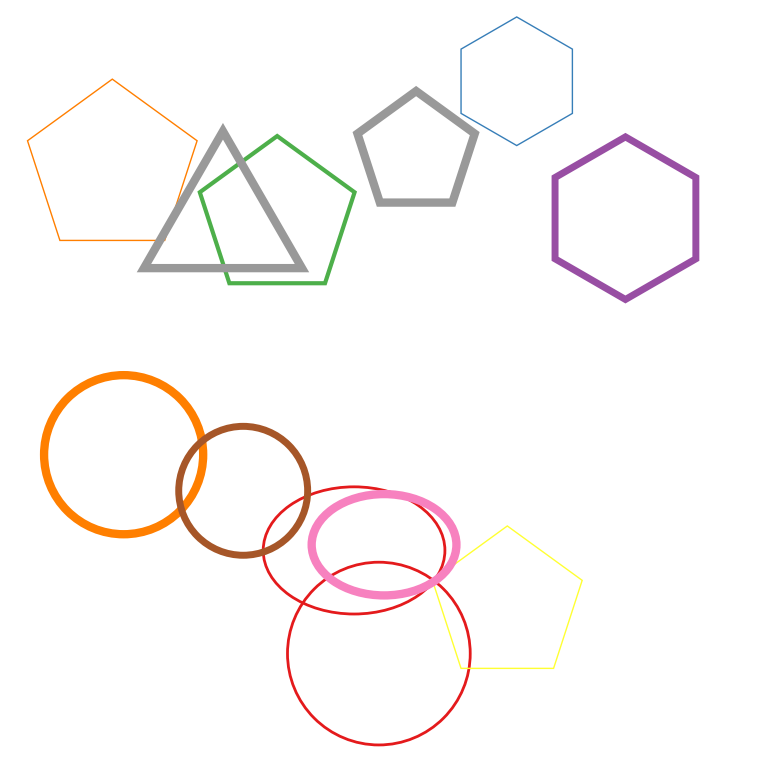[{"shape": "oval", "thickness": 1, "radius": 0.59, "center": [0.46, 0.285]}, {"shape": "circle", "thickness": 1, "radius": 0.59, "center": [0.492, 0.151]}, {"shape": "hexagon", "thickness": 0.5, "radius": 0.42, "center": [0.671, 0.894]}, {"shape": "pentagon", "thickness": 1.5, "radius": 0.53, "center": [0.36, 0.718]}, {"shape": "hexagon", "thickness": 2.5, "radius": 0.53, "center": [0.812, 0.717]}, {"shape": "circle", "thickness": 3, "radius": 0.52, "center": [0.161, 0.409]}, {"shape": "pentagon", "thickness": 0.5, "radius": 0.58, "center": [0.146, 0.781]}, {"shape": "pentagon", "thickness": 0.5, "radius": 0.51, "center": [0.659, 0.215]}, {"shape": "circle", "thickness": 2.5, "radius": 0.42, "center": [0.316, 0.363]}, {"shape": "oval", "thickness": 3, "radius": 0.47, "center": [0.499, 0.293]}, {"shape": "triangle", "thickness": 3, "radius": 0.59, "center": [0.29, 0.711]}, {"shape": "pentagon", "thickness": 3, "radius": 0.4, "center": [0.54, 0.802]}]